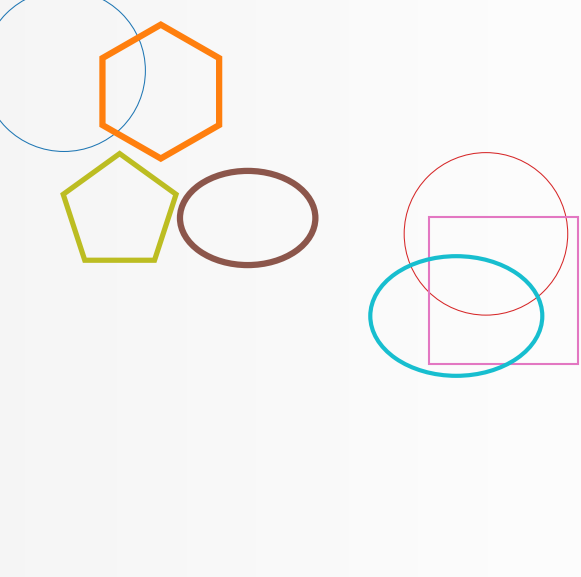[{"shape": "circle", "thickness": 0.5, "radius": 0.7, "center": [0.11, 0.877]}, {"shape": "hexagon", "thickness": 3, "radius": 0.58, "center": [0.277, 0.841]}, {"shape": "circle", "thickness": 0.5, "radius": 0.7, "center": [0.836, 0.594]}, {"shape": "oval", "thickness": 3, "radius": 0.58, "center": [0.426, 0.622]}, {"shape": "square", "thickness": 1, "radius": 0.64, "center": [0.866, 0.496]}, {"shape": "pentagon", "thickness": 2.5, "radius": 0.51, "center": [0.206, 0.631]}, {"shape": "oval", "thickness": 2, "radius": 0.74, "center": [0.785, 0.452]}]